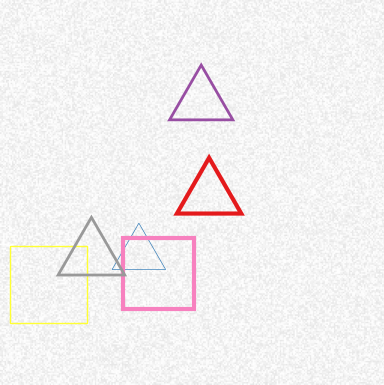[{"shape": "triangle", "thickness": 3, "radius": 0.48, "center": [0.543, 0.494]}, {"shape": "triangle", "thickness": 0.5, "radius": 0.4, "center": [0.361, 0.34]}, {"shape": "triangle", "thickness": 2, "radius": 0.47, "center": [0.523, 0.736]}, {"shape": "square", "thickness": 1, "radius": 0.5, "center": [0.126, 0.261]}, {"shape": "square", "thickness": 3, "radius": 0.46, "center": [0.412, 0.289]}, {"shape": "triangle", "thickness": 2, "radius": 0.5, "center": [0.237, 0.336]}]